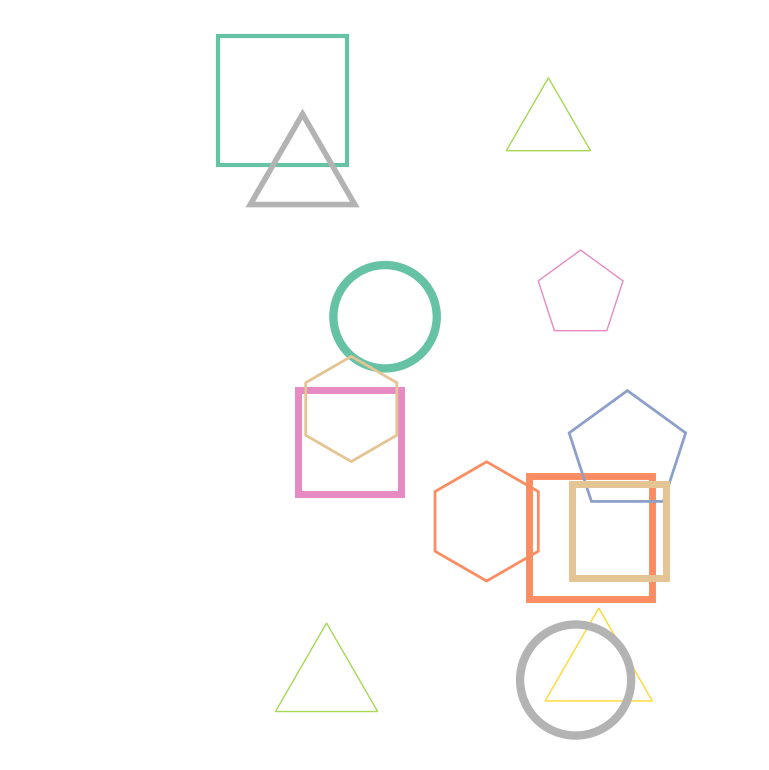[{"shape": "circle", "thickness": 3, "radius": 0.34, "center": [0.5, 0.589]}, {"shape": "square", "thickness": 1.5, "radius": 0.42, "center": [0.367, 0.87]}, {"shape": "hexagon", "thickness": 1, "radius": 0.39, "center": [0.632, 0.323]}, {"shape": "square", "thickness": 2.5, "radius": 0.4, "center": [0.767, 0.301]}, {"shape": "pentagon", "thickness": 1, "radius": 0.4, "center": [0.815, 0.413]}, {"shape": "pentagon", "thickness": 0.5, "radius": 0.29, "center": [0.754, 0.617]}, {"shape": "square", "thickness": 2.5, "radius": 0.34, "center": [0.454, 0.426]}, {"shape": "triangle", "thickness": 0.5, "radius": 0.38, "center": [0.424, 0.114]}, {"shape": "triangle", "thickness": 0.5, "radius": 0.32, "center": [0.712, 0.836]}, {"shape": "triangle", "thickness": 0.5, "radius": 0.4, "center": [0.778, 0.13]}, {"shape": "square", "thickness": 2.5, "radius": 0.31, "center": [0.804, 0.31]}, {"shape": "hexagon", "thickness": 1, "radius": 0.34, "center": [0.456, 0.469]}, {"shape": "circle", "thickness": 3, "radius": 0.36, "center": [0.748, 0.117]}, {"shape": "triangle", "thickness": 2, "radius": 0.39, "center": [0.393, 0.774]}]